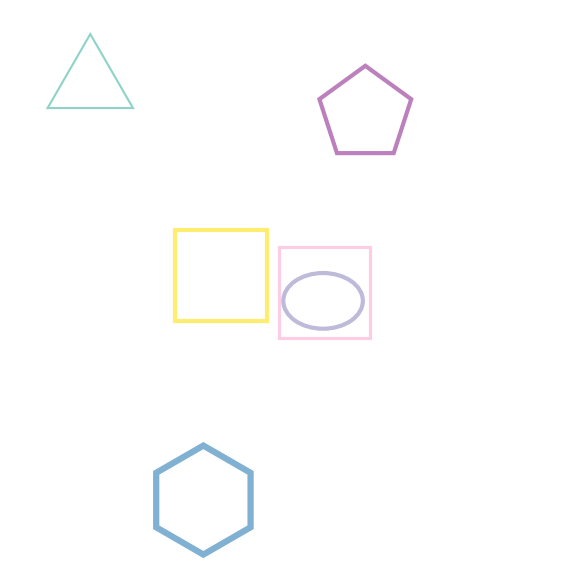[{"shape": "triangle", "thickness": 1, "radius": 0.43, "center": [0.156, 0.855]}, {"shape": "oval", "thickness": 2, "radius": 0.34, "center": [0.559, 0.478]}, {"shape": "hexagon", "thickness": 3, "radius": 0.47, "center": [0.352, 0.133]}, {"shape": "square", "thickness": 1.5, "radius": 0.4, "center": [0.562, 0.493]}, {"shape": "pentagon", "thickness": 2, "radius": 0.42, "center": [0.633, 0.802]}, {"shape": "square", "thickness": 2, "radius": 0.39, "center": [0.383, 0.522]}]